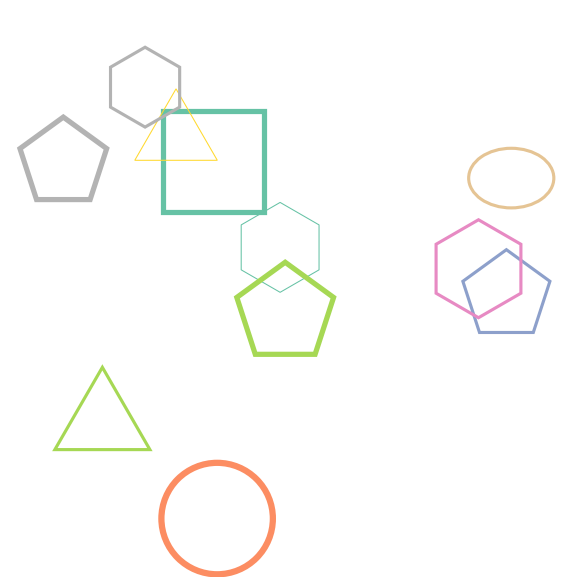[{"shape": "hexagon", "thickness": 0.5, "radius": 0.39, "center": [0.485, 0.571]}, {"shape": "square", "thickness": 2.5, "radius": 0.44, "center": [0.369, 0.72]}, {"shape": "circle", "thickness": 3, "radius": 0.48, "center": [0.376, 0.101]}, {"shape": "pentagon", "thickness": 1.5, "radius": 0.4, "center": [0.877, 0.488]}, {"shape": "hexagon", "thickness": 1.5, "radius": 0.42, "center": [0.829, 0.534]}, {"shape": "pentagon", "thickness": 2.5, "radius": 0.44, "center": [0.494, 0.457]}, {"shape": "triangle", "thickness": 1.5, "radius": 0.47, "center": [0.177, 0.268]}, {"shape": "triangle", "thickness": 0.5, "radius": 0.41, "center": [0.305, 0.763]}, {"shape": "oval", "thickness": 1.5, "radius": 0.37, "center": [0.885, 0.691]}, {"shape": "hexagon", "thickness": 1.5, "radius": 0.35, "center": [0.251, 0.848]}, {"shape": "pentagon", "thickness": 2.5, "radius": 0.39, "center": [0.11, 0.717]}]